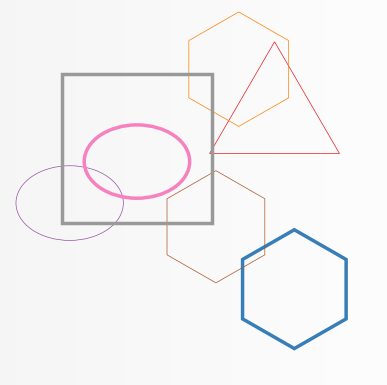[{"shape": "triangle", "thickness": 0.5, "radius": 0.97, "center": [0.709, 0.698]}, {"shape": "hexagon", "thickness": 2.5, "radius": 0.77, "center": [0.76, 0.249]}, {"shape": "oval", "thickness": 0.5, "radius": 0.69, "center": [0.18, 0.473]}, {"shape": "hexagon", "thickness": 0.5, "radius": 0.74, "center": [0.616, 0.82]}, {"shape": "hexagon", "thickness": 0.5, "radius": 0.73, "center": [0.557, 0.411]}, {"shape": "oval", "thickness": 2.5, "radius": 0.68, "center": [0.353, 0.58]}, {"shape": "square", "thickness": 2.5, "radius": 0.97, "center": [0.353, 0.614]}]